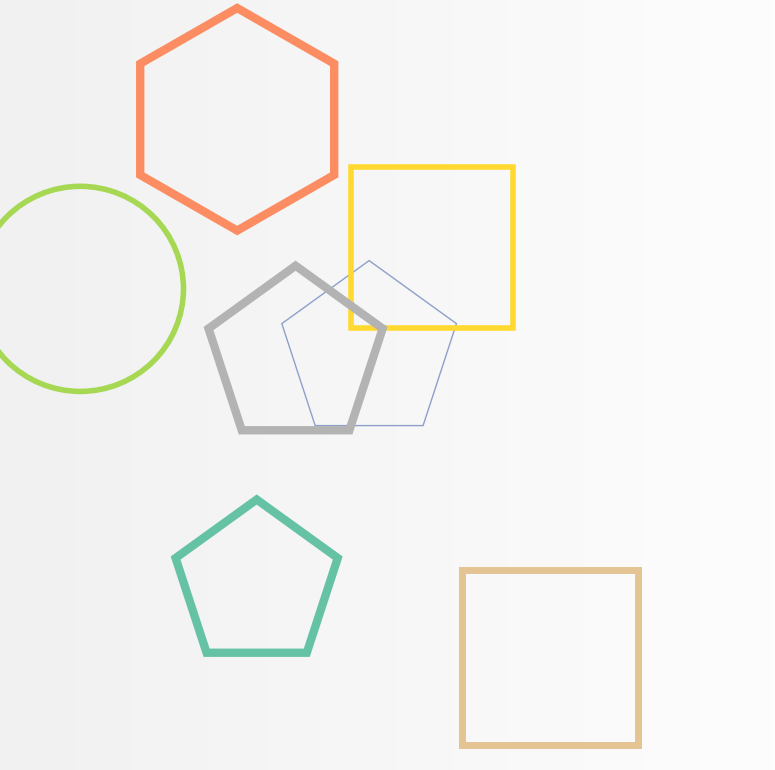[{"shape": "pentagon", "thickness": 3, "radius": 0.55, "center": [0.331, 0.241]}, {"shape": "hexagon", "thickness": 3, "radius": 0.72, "center": [0.306, 0.845]}, {"shape": "pentagon", "thickness": 0.5, "radius": 0.59, "center": [0.476, 0.543]}, {"shape": "circle", "thickness": 2, "radius": 0.67, "center": [0.104, 0.625]}, {"shape": "square", "thickness": 2, "radius": 0.52, "center": [0.557, 0.679]}, {"shape": "square", "thickness": 2.5, "radius": 0.57, "center": [0.71, 0.146]}, {"shape": "pentagon", "thickness": 3, "radius": 0.59, "center": [0.381, 0.537]}]